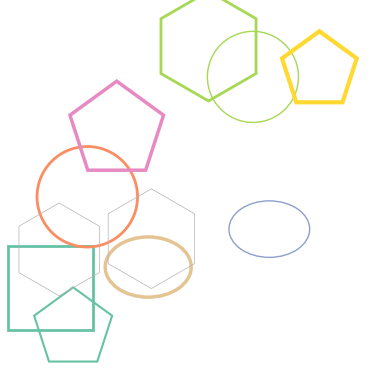[{"shape": "square", "thickness": 2, "radius": 0.55, "center": [0.131, 0.252]}, {"shape": "pentagon", "thickness": 1.5, "radius": 0.53, "center": [0.19, 0.147]}, {"shape": "circle", "thickness": 2, "radius": 0.65, "center": [0.227, 0.489]}, {"shape": "oval", "thickness": 1, "radius": 0.52, "center": [0.7, 0.405]}, {"shape": "pentagon", "thickness": 2.5, "radius": 0.64, "center": [0.303, 0.661]}, {"shape": "hexagon", "thickness": 2, "radius": 0.71, "center": [0.542, 0.88]}, {"shape": "circle", "thickness": 1, "radius": 0.59, "center": [0.657, 0.8]}, {"shape": "pentagon", "thickness": 3, "radius": 0.51, "center": [0.83, 0.817]}, {"shape": "oval", "thickness": 2.5, "radius": 0.56, "center": [0.385, 0.306]}, {"shape": "hexagon", "thickness": 0.5, "radius": 0.6, "center": [0.154, 0.352]}, {"shape": "hexagon", "thickness": 0.5, "radius": 0.65, "center": [0.393, 0.38]}]